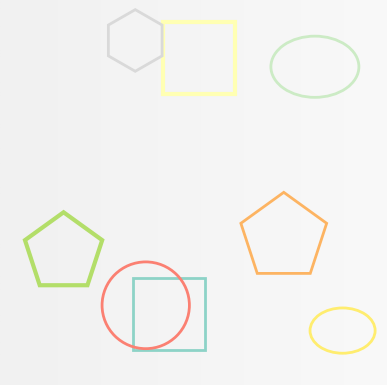[{"shape": "square", "thickness": 2, "radius": 0.47, "center": [0.437, 0.183]}, {"shape": "square", "thickness": 3, "radius": 0.47, "center": [0.513, 0.85]}, {"shape": "circle", "thickness": 2, "radius": 0.56, "center": [0.376, 0.207]}, {"shape": "pentagon", "thickness": 2, "radius": 0.58, "center": [0.732, 0.384]}, {"shape": "pentagon", "thickness": 3, "radius": 0.52, "center": [0.164, 0.344]}, {"shape": "hexagon", "thickness": 2, "radius": 0.4, "center": [0.349, 0.895]}, {"shape": "oval", "thickness": 2, "radius": 0.57, "center": [0.813, 0.827]}, {"shape": "oval", "thickness": 2, "radius": 0.42, "center": [0.884, 0.141]}]